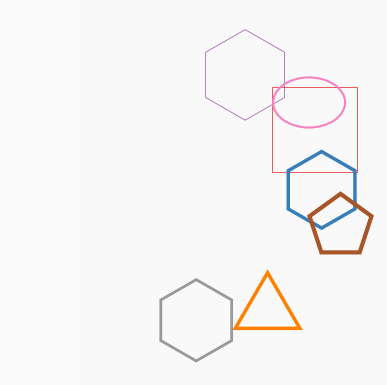[{"shape": "square", "thickness": 0.5, "radius": 0.55, "center": [0.812, 0.663]}, {"shape": "hexagon", "thickness": 2.5, "radius": 0.5, "center": [0.83, 0.507]}, {"shape": "hexagon", "thickness": 0.5, "radius": 0.59, "center": [0.633, 0.805]}, {"shape": "triangle", "thickness": 2.5, "radius": 0.48, "center": [0.691, 0.195]}, {"shape": "pentagon", "thickness": 3, "radius": 0.42, "center": [0.879, 0.412]}, {"shape": "oval", "thickness": 1.5, "radius": 0.46, "center": [0.798, 0.734]}, {"shape": "hexagon", "thickness": 2, "radius": 0.53, "center": [0.506, 0.168]}]